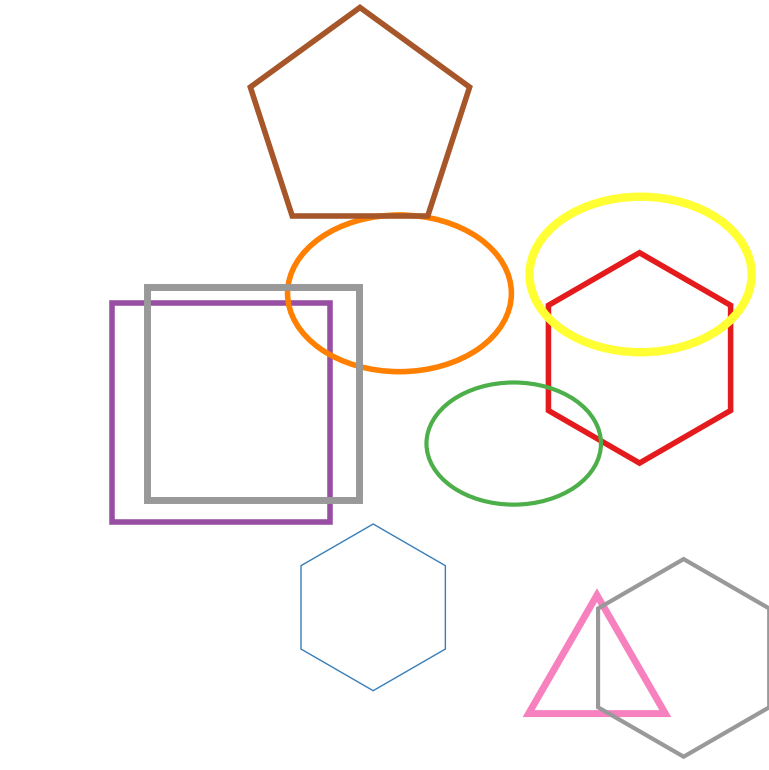[{"shape": "hexagon", "thickness": 2, "radius": 0.68, "center": [0.831, 0.535]}, {"shape": "hexagon", "thickness": 0.5, "radius": 0.54, "center": [0.485, 0.211]}, {"shape": "oval", "thickness": 1.5, "radius": 0.57, "center": [0.667, 0.424]}, {"shape": "square", "thickness": 2, "radius": 0.71, "center": [0.287, 0.464]}, {"shape": "oval", "thickness": 2, "radius": 0.73, "center": [0.519, 0.619]}, {"shape": "oval", "thickness": 3, "radius": 0.72, "center": [0.832, 0.644]}, {"shape": "pentagon", "thickness": 2, "radius": 0.75, "center": [0.468, 0.841]}, {"shape": "triangle", "thickness": 2.5, "radius": 0.51, "center": [0.775, 0.125]}, {"shape": "square", "thickness": 2.5, "radius": 0.69, "center": [0.329, 0.489]}, {"shape": "hexagon", "thickness": 1.5, "radius": 0.64, "center": [0.888, 0.146]}]